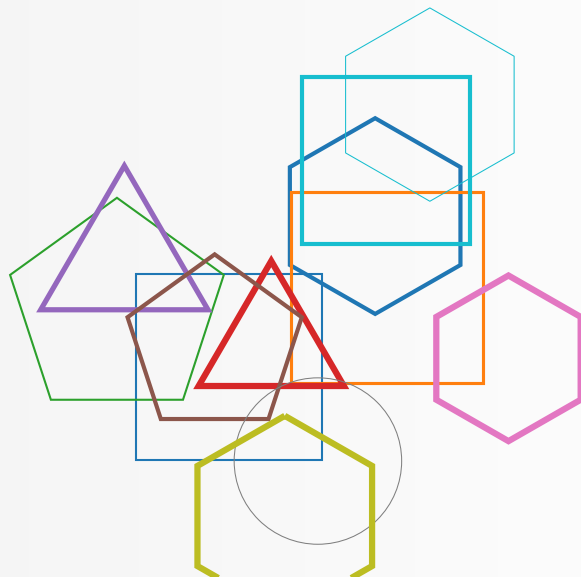[{"shape": "square", "thickness": 1, "radius": 0.8, "center": [0.394, 0.364]}, {"shape": "hexagon", "thickness": 2, "radius": 0.85, "center": [0.645, 0.625]}, {"shape": "square", "thickness": 1.5, "radius": 0.83, "center": [0.666, 0.501]}, {"shape": "pentagon", "thickness": 1, "radius": 0.97, "center": [0.201, 0.463]}, {"shape": "triangle", "thickness": 3, "radius": 0.72, "center": [0.467, 0.403]}, {"shape": "triangle", "thickness": 2.5, "radius": 0.83, "center": [0.214, 0.546]}, {"shape": "pentagon", "thickness": 2, "radius": 0.79, "center": [0.369, 0.401]}, {"shape": "hexagon", "thickness": 3, "radius": 0.72, "center": [0.875, 0.379]}, {"shape": "circle", "thickness": 0.5, "radius": 0.72, "center": [0.547, 0.201]}, {"shape": "hexagon", "thickness": 3, "radius": 0.87, "center": [0.49, 0.106]}, {"shape": "hexagon", "thickness": 0.5, "radius": 0.84, "center": [0.74, 0.818]}, {"shape": "square", "thickness": 2, "radius": 0.72, "center": [0.664, 0.722]}]